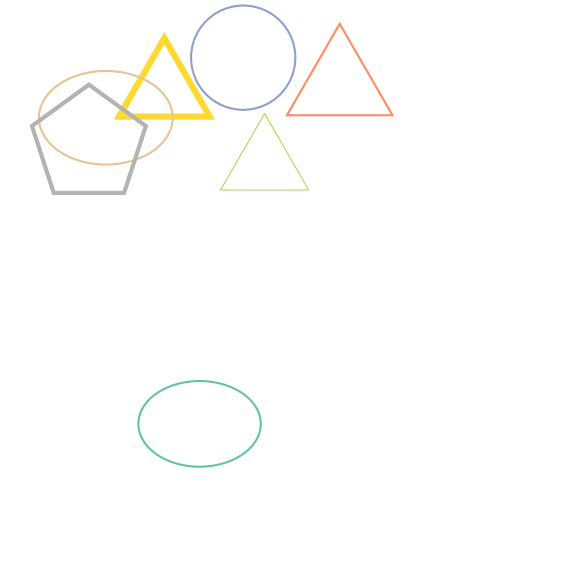[{"shape": "oval", "thickness": 1, "radius": 0.53, "center": [0.346, 0.265]}, {"shape": "triangle", "thickness": 1, "radius": 0.53, "center": [0.588, 0.852]}, {"shape": "circle", "thickness": 1, "radius": 0.45, "center": [0.421, 0.899]}, {"shape": "triangle", "thickness": 0.5, "radius": 0.44, "center": [0.458, 0.714]}, {"shape": "triangle", "thickness": 3, "radius": 0.45, "center": [0.285, 0.843]}, {"shape": "oval", "thickness": 1, "radius": 0.58, "center": [0.183, 0.795]}, {"shape": "pentagon", "thickness": 2, "radius": 0.52, "center": [0.154, 0.749]}]